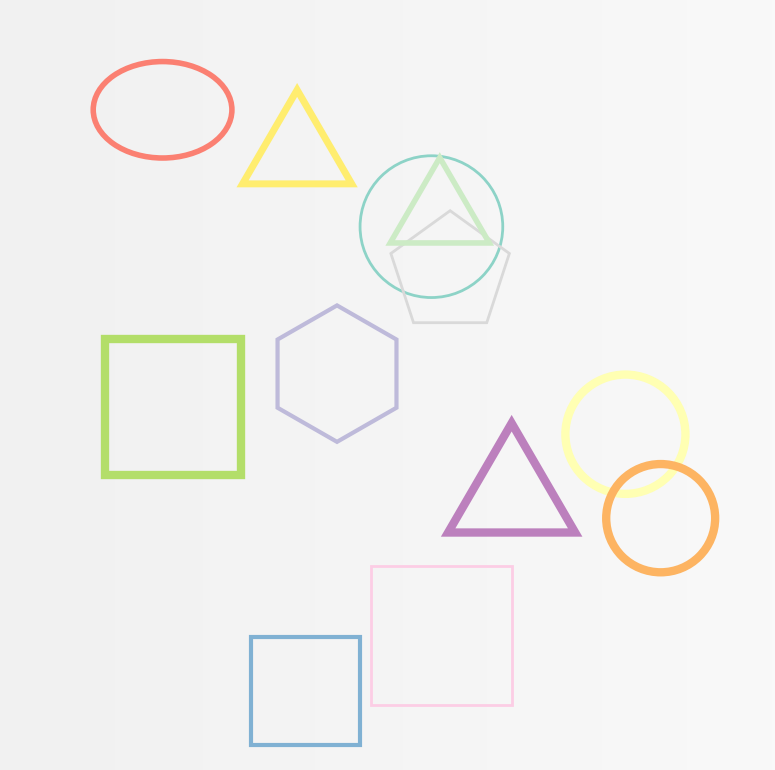[{"shape": "circle", "thickness": 1, "radius": 0.46, "center": [0.557, 0.706]}, {"shape": "circle", "thickness": 3, "radius": 0.39, "center": [0.807, 0.436]}, {"shape": "hexagon", "thickness": 1.5, "radius": 0.44, "center": [0.435, 0.515]}, {"shape": "oval", "thickness": 2, "radius": 0.45, "center": [0.21, 0.857]}, {"shape": "square", "thickness": 1.5, "radius": 0.35, "center": [0.394, 0.103]}, {"shape": "circle", "thickness": 3, "radius": 0.35, "center": [0.852, 0.327]}, {"shape": "square", "thickness": 3, "radius": 0.44, "center": [0.223, 0.471]}, {"shape": "square", "thickness": 1, "radius": 0.45, "center": [0.57, 0.175]}, {"shape": "pentagon", "thickness": 1, "radius": 0.4, "center": [0.581, 0.646]}, {"shape": "triangle", "thickness": 3, "radius": 0.47, "center": [0.66, 0.356]}, {"shape": "triangle", "thickness": 2, "radius": 0.37, "center": [0.567, 0.721]}, {"shape": "triangle", "thickness": 2.5, "radius": 0.41, "center": [0.383, 0.802]}]